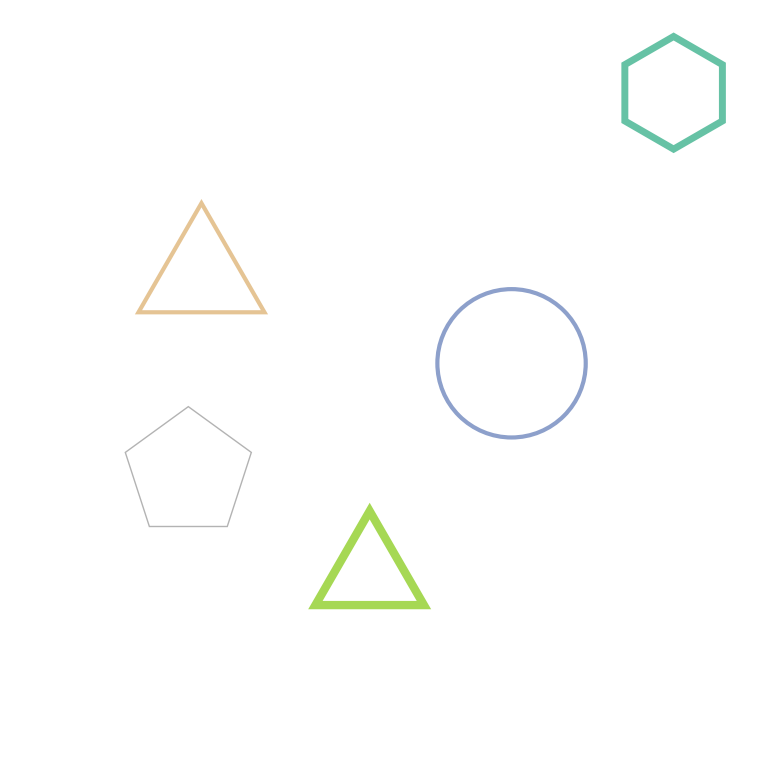[{"shape": "hexagon", "thickness": 2.5, "radius": 0.37, "center": [0.875, 0.879]}, {"shape": "circle", "thickness": 1.5, "radius": 0.48, "center": [0.664, 0.528]}, {"shape": "triangle", "thickness": 3, "radius": 0.41, "center": [0.48, 0.255]}, {"shape": "triangle", "thickness": 1.5, "radius": 0.47, "center": [0.262, 0.642]}, {"shape": "pentagon", "thickness": 0.5, "radius": 0.43, "center": [0.245, 0.386]}]